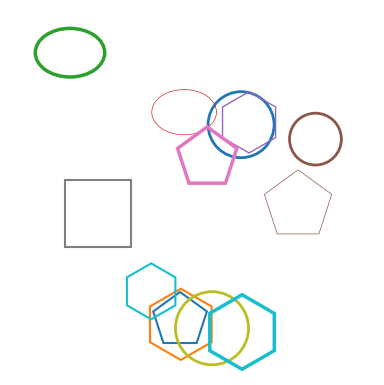[{"shape": "pentagon", "thickness": 1.5, "radius": 0.37, "center": [0.468, 0.168]}, {"shape": "circle", "thickness": 2, "radius": 0.43, "center": [0.626, 0.676]}, {"shape": "hexagon", "thickness": 1.5, "radius": 0.46, "center": [0.47, 0.158]}, {"shape": "oval", "thickness": 2.5, "radius": 0.45, "center": [0.182, 0.863]}, {"shape": "oval", "thickness": 0.5, "radius": 0.42, "center": [0.478, 0.709]}, {"shape": "hexagon", "thickness": 1, "radius": 0.4, "center": [0.647, 0.682]}, {"shape": "circle", "thickness": 2, "radius": 0.34, "center": [0.819, 0.639]}, {"shape": "pentagon", "thickness": 0.5, "radius": 0.46, "center": [0.774, 0.467]}, {"shape": "pentagon", "thickness": 2.5, "radius": 0.4, "center": [0.538, 0.59]}, {"shape": "square", "thickness": 1.5, "radius": 0.43, "center": [0.255, 0.446]}, {"shape": "circle", "thickness": 2, "radius": 0.47, "center": [0.551, 0.147]}, {"shape": "hexagon", "thickness": 1.5, "radius": 0.36, "center": [0.393, 0.243]}, {"shape": "hexagon", "thickness": 2.5, "radius": 0.48, "center": [0.629, 0.138]}]